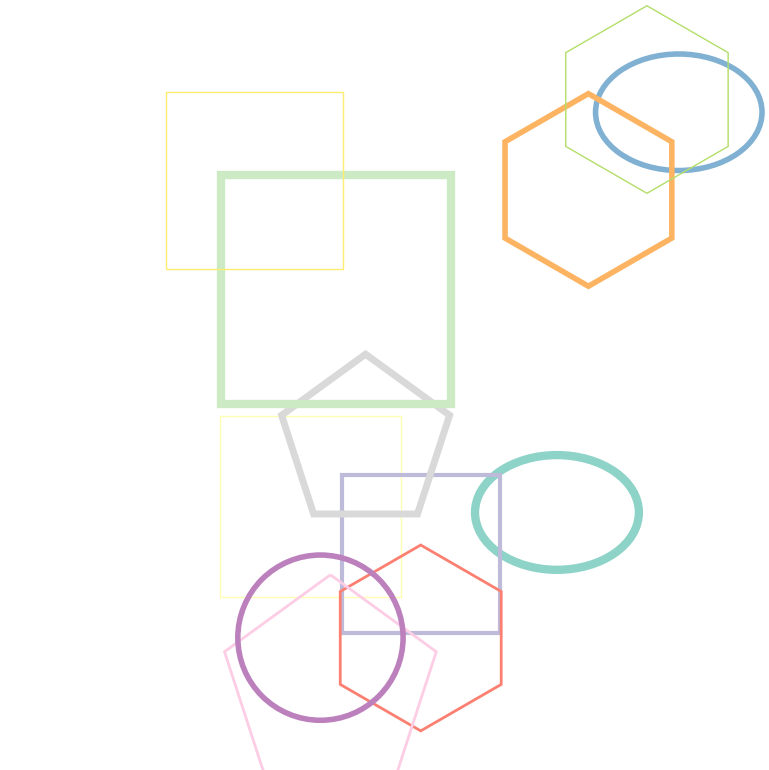[{"shape": "oval", "thickness": 3, "radius": 0.53, "center": [0.723, 0.334]}, {"shape": "square", "thickness": 0.5, "radius": 0.59, "center": [0.403, 0.342]}, {"shape": "square", "thickness": 1.5, "radius": 0.51, "center": [0.546, 0.28]}, {"shape": "hexagon", "thickness": 1, "radius": 0.6, "center": [0.546, 0.171]}, {"shape": "oval", "thickness": 2, "radius": 0.54, "center": [0.882, 0.854]}, {"shape": "hexagon", "thickness": 2, "radius": 0.63, "center": [0.764, 0.753]}, {"shape": "hexagon", "thickness": 0.5, "radius": 0.61, "center": [0.84, 0.871]}, {"shape": "pentagon", "thickness": 1, "radius": 0.72, "center": [0.429, 0.109]}, {"shape": "pentagon", "thickness": 2.5, "radius": 0.57, "center": [0.475, 0.425]}, {"shape": "circle", "thickness": 2, "radius": 0.54, "center": [0.416, 0.172]}, {"shape": "square", "thickness": 3, "radius": 0.75, "center": [0.437, 0.624]}, {"shape": "square", "thickness": 0.5, "radius": 0.58, "center": [0.33, 0.766]}]